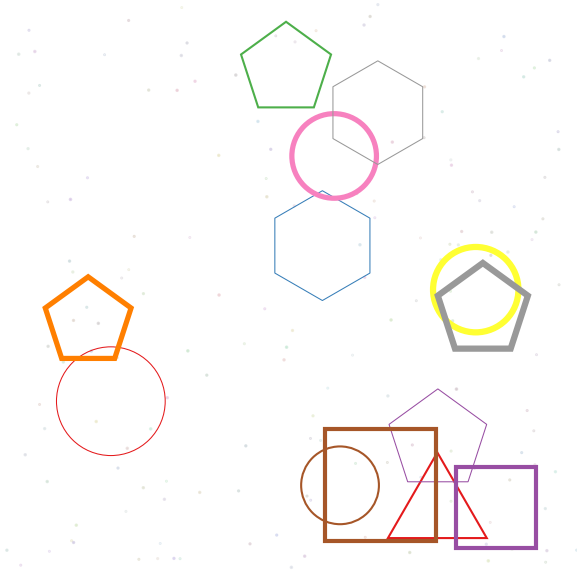[{"shape": "triangle", "thickness": 1, "radius": 0.49, "center": [0.757, 0.117]}, {"shape": "circle", "thickness": 0.5, "radius": 0.47, "center": [0.192, 0.304]}, {"shape": "hexagon", "thickness": 0.5, "radius": 0.48, "center": [0.558, 0.574]}, {"shape": "pentagon", "thickness": 1, "radius": 0.41, "center": [0.495, 0.879]}, {"shape": "pentagon", "thickness": 0.5, "radius": 0.44, "center": [0.758, 0.237]}, {"shape": "square", "thickness": 2, "radius": 0.35, "center": [0.859, 0.121]}, {"shape": "pentagon", "thickness": 2.5, "radius": 0.39, "center": [0.153, 0.442]}, {"shape": "circle", "thickness": 3, "radius": 0.37, "center": [0.824, 0.498]}, {"shape": "square", "thickness": 2, "radius": 0.48, "center": [0.66, 0.159]}, {"shape": "circle", "thickness": 1, "radius": 0.34, "center": [0.589, 0.159]}, {"shape": "circle", "thickness": 2.5, "radius": 0.37, "center": [0.579, 0.729]}, {"shape": "hexagon", "thickness": 0.5, "radius": 0.45, "center": [0.654, 0.804]}, {"shape": "pentagon", "thickness": 3, "radius": 0.41, "center": [0.836, 0.462]}]